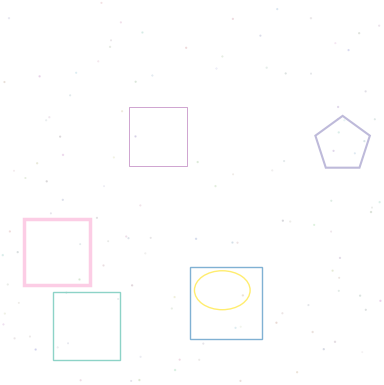[{"shape": "square", "thickness": 1, "radius": 0.44, "center": [0.225, 0.153]}, {"shape": "pentagon", "thickness": 1.5, "radius": 0.37, "center": [0.89, 0.625]}, {"shape": "square", "thickness": 1, "radius": 0.46, "center": [0.587, 0.213]}, {"shape": "square", "thickness": 2.5, "radius": 0.43, "center": [0.148, 0.346]}, {"shape": "square", "thickness": 0.5, "radius": 0.38, "center": [0.411, 0.645]}, {"shape": "oval", "thickness": 1, "radius": 0.36, "center": [0.577, 0.246]}]